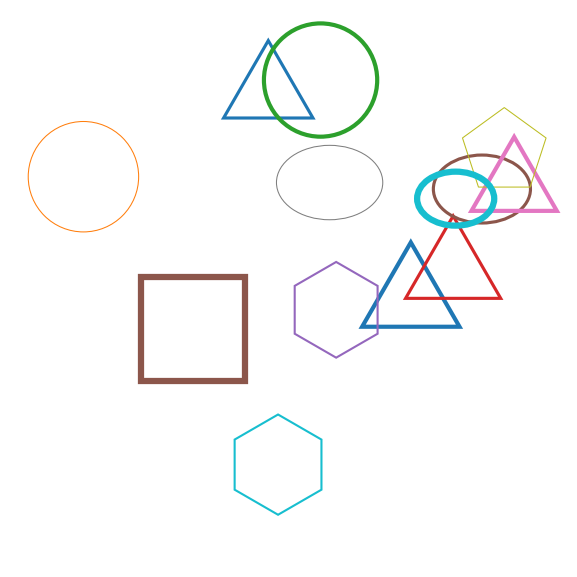[{"shape": "triangle", "thickness": 1.5, "radius": 0.45, "center": [0.465, 0.839]}, {"shape": "triangle", "thickness": 2, "radius": 0.49, "center": [0.711, 0.482]}, {"shape": "circle", "thickness": 0.5, "radius": 0.48, "center": [0.144, 0.693]}, {"shape": "circle", "thickness": 2, "radius": 0.49, "center": [0.555, 0.861]}, {"shape": "triangle", "thickness": 1.5, "radius": 0.48, "center": [0.785, 0.53]}, {"shape": "hexagon", "thickness": 1, "radius": 0.41, "center": [0.582, 0.463]}, {"shape": "oval", "thickness": 1.5, "radius": 0.42, "center": [0.834, 0.672]}, {"shape": "square", "thickness": 3, "radius": 0.45, "center": [0.334, 0.43]}, {"shape": "triangle", "thickness": 2, "radius": 0.43, "center": [0.89, 0.677]}, {"shape": "oval", "thickness": 0.5, "radius": 0.46, "center": [0.571, 0.683]}, {"shape": "pentagon", "thickness": 0.5, "radius": 0.38, "center": [0.873, 0.737]}, {"shape": "oval", "thickness": 3, "radius": 0.33, "center": [0.789, 0.655]}, {"shape": "hexagon", "thickness": 1, "radius": 0.43, "center": [0.481, 0.195]}]